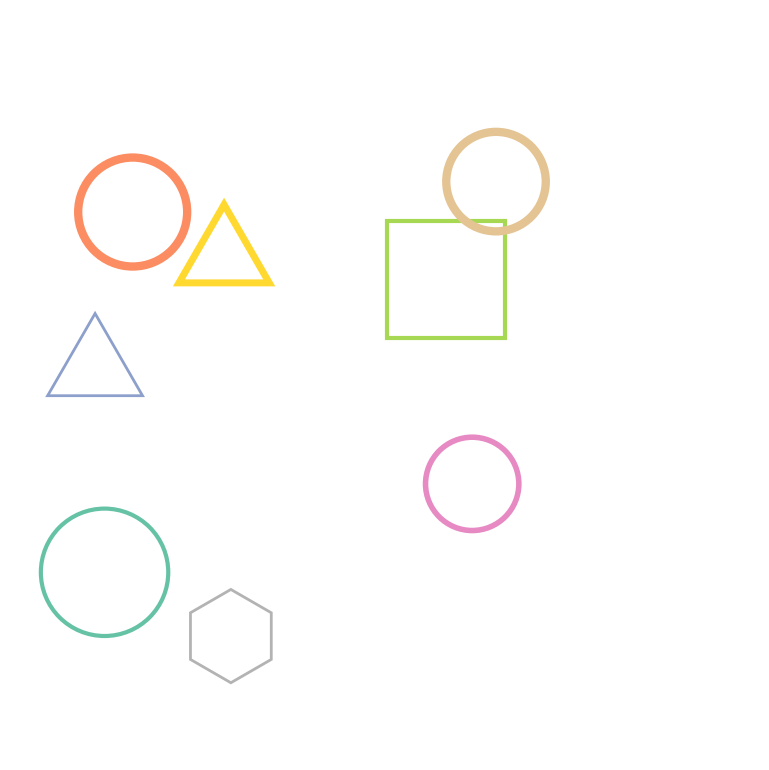[{"shape": "circle", "thickness": 1.5, "radius": 0.41, "center": [0.136, 0.257]}, {"shape": "circle", "thickness": 3, "radius": 0.35, "center": [0.172, 0.725]}, {"shape": "triangle", "thickness": 1, "radius": 0.36, "center": [0.123, 0.522]}, {"shape": "circle", "thickness": 2, "radius": 0.3, "center": [0.613, 0.372]}, {"shape": "square", "thickness": 1.5, "radius": 0.38, "center": [0.579, 0.637]}, {"shape": "triangle", "thickness": 2.5, "radius": 0.34, "center": [0.291, 0.667]}, {"shape": "circle", "thickness": 3, "radius": 0.32, "center": [0.644, 0.764]}, {"shape": "hexagon", "thickness": 1, "radius": 0.3, "center": [0.3, 0.174]}]